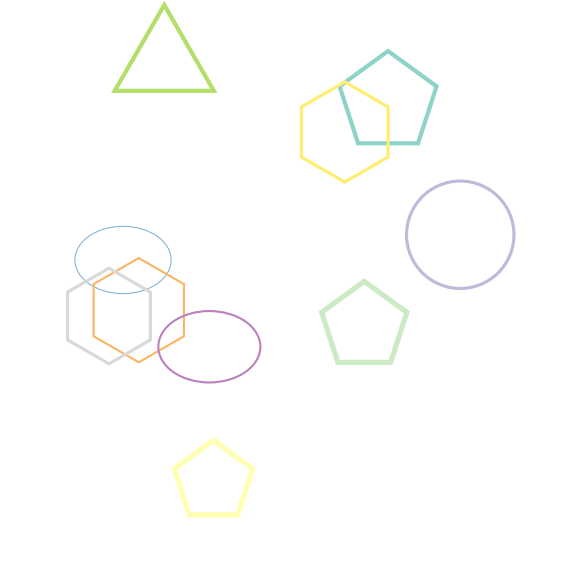[{"shape": "pentagon", "thickness": 2, "radius": 0.44, "center": [0.672, 0.822]}, {"shape": "pentagon", "thickness": 2.5, "radius": 0.36, "center": [0.37, 0.165]}, {"shape": "circle", "thickness": 1.5, "radius": 0.47, "center": [0.797, 0.593]}, {"shape": "oval", "thickness": 0.5, "radius": 0.42, "center": [0.213, 0.549]}, {"shape": "hexagon", "thickness": 1, "radius": 0.45, "center": [0.24, 0.462]}, {"shape": "triangle", "thickness": 2, "radius": 0.5, "center": [0.284, 0.891]}, {"shape": "hexagon", "thickness": 1.5, "radius": 0.41, "center": [0.189, 0.452]}, {"shape": "oval", "thickness": 1, "radius": 0.44, "center": [0.363, 0.399]}, {"shape": "pentagon", "thickness": 2.5, "radius": 0.39, "center": [0.631, 0.434]}, {"shape": "hexagon", "thickness": 1.5, "radius": 0.43, "center": [0.597, 0.771]}]